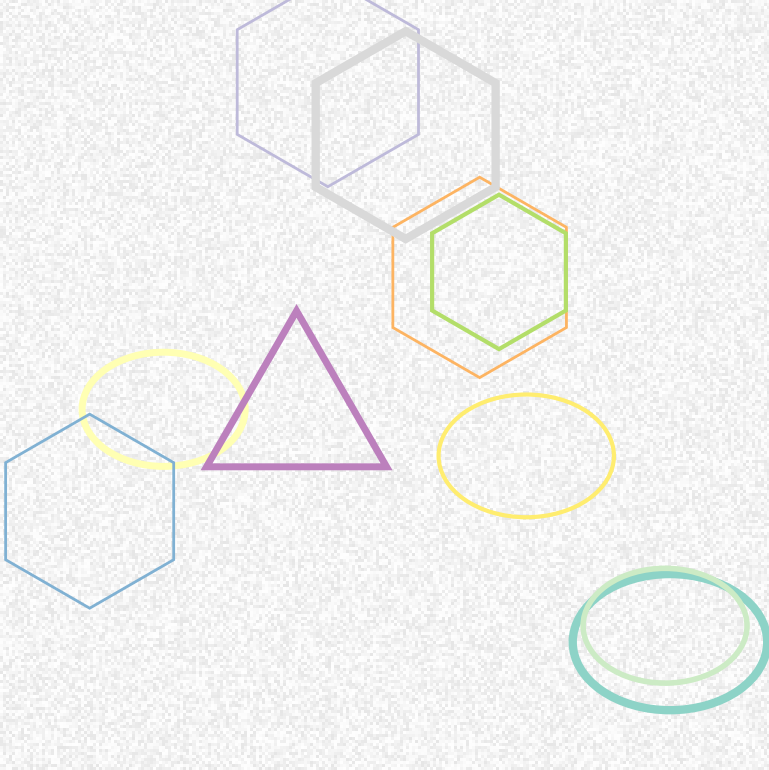[{"shape": "oval", "thickness": 3, "radius": 0.63, "center": [0.87, 0.166]}, {"shape": "oval", "thickness": 2.5, "radius": 0.53, "center": [0.213, 0.468]}, {"shape": "hexagon", "thickness": 1, "radius": 0.68, "center": [0.426, 0.893]}, {"shape": "hexagon", "thickness": 1, "radius": 0.63, "center": [0.116, 0.336]}, {"shape": "hexagon", "thickness": 1, "radius": 0.65, "center": [0.623, 0.64]}, {"shape": "hexagon", "thickness": 1.5, "radius": 0.5, "center": [0.648, 0.647]}, {"shape": "hexagon", "thickness": 3, "radius": 0.67, "center": [0.527, 0.825]}, {"shape": "triangle", "thickness": 2.5, "radius": 0.67, "center": [0.385, 0.461]}, {"shape": "oval", "thickness": 2, "radius": 0.53, "center": [0.864, 0.187]}, {"shape": "oval", "thickness": 1.5, "radius": 0.57, "center": [0.683, 0.408]}]